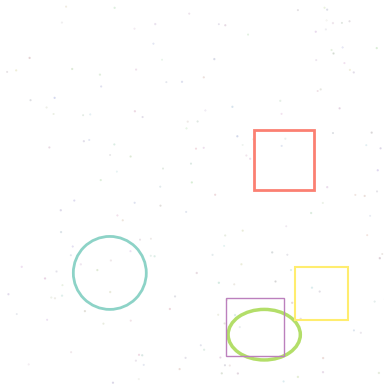[{"shape": "circle", "thickness": 2, "radius": 0.47, "center": [0.285, 0.291]}, {"shape": "square", "thickness": 2, "radius": 0.39, "center": [0.738, 0.585]}, {"shape": "oval", "thickness": 2.5, "radius": 0.47, "center": [0.686, 0.131]}, {"shape": "square", "thickness": 1, "radius": 0.38, "center": [0.662, 0.151]}, {"shape": "square", "thickness": 1.5, "radius": 0.34, "center": [0.835, 0.238]}]